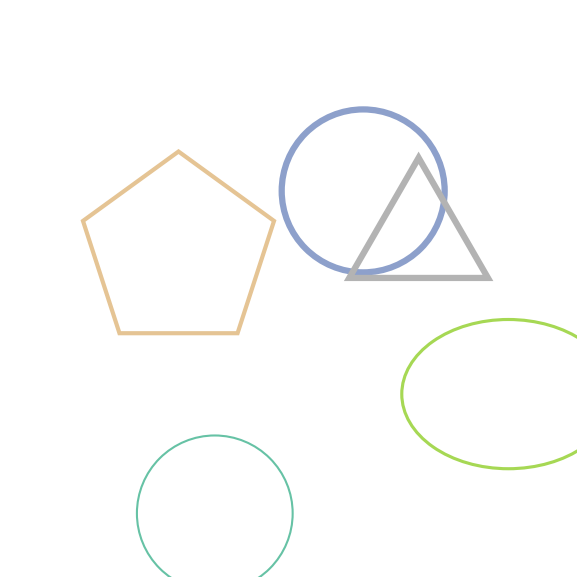[{"shape": "circle", "thickness": 1, "radius": 0.67, "center": [0.372, 0.11]}, {"shape": "circle", "thickness": 3, "radius": 0.71, "center": [0.629, 0.669]}, {"shape": "oval", "thickness": 1.5, "radius": 0.92, "center": [0.88, 0.317]}, {"shape": "pentagon", "thickness": 2, "radius": 0.87, "center": [0.309, 0.563]}, {"shape": "triangle", "thickness": 3, "radius": 0.69, "center": [0.725, 0.587]}]